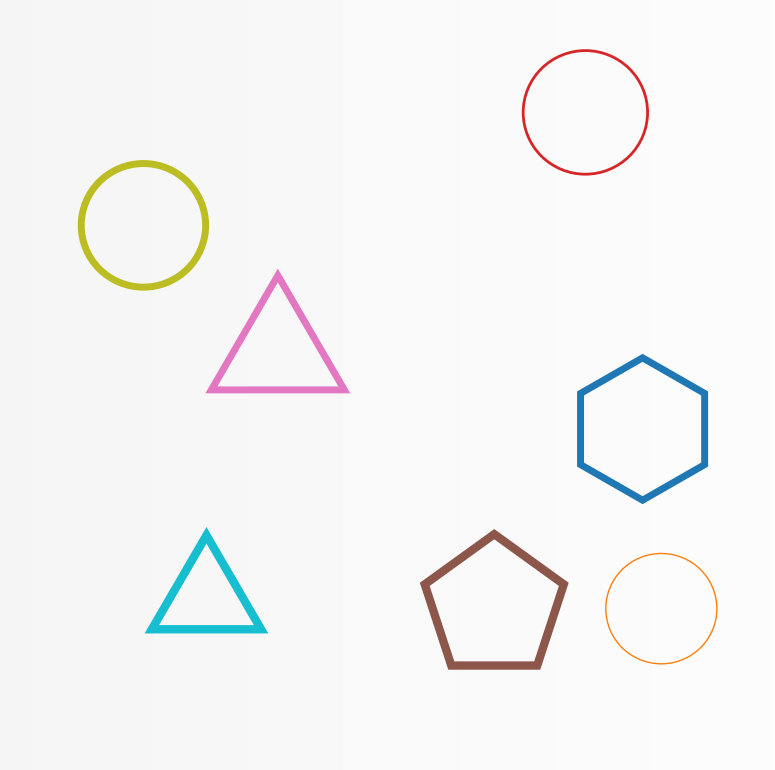[{"shape": "hexagon", "thickness": 2.5, "radius": 0.46, "center": [0.829, 0.443]}, {"shape": "circle", "thickness": 0.5, "radius": 0.36, "center": [0.853, 0.21]}, {"shape": "circle", "thickness": 1, "radius": 0.4, "center": [0.755, 0.854]}, {"shape": "pentagon", "thickness": 3, "radius": 0.47, "center": [0.638, 0.212]}, {"shape": "triangle", "thickness": 2.5, "radius": 0.5, "center": [0.358, 0.543]}, {"shape": "circle", "thickness": 2.5, "radius": 0.4, "center": [0.185, 0.707]}, {"shape": "triangle", "thickness": 3, "radius": 0.41, "center": [0.266, 0.223]}]